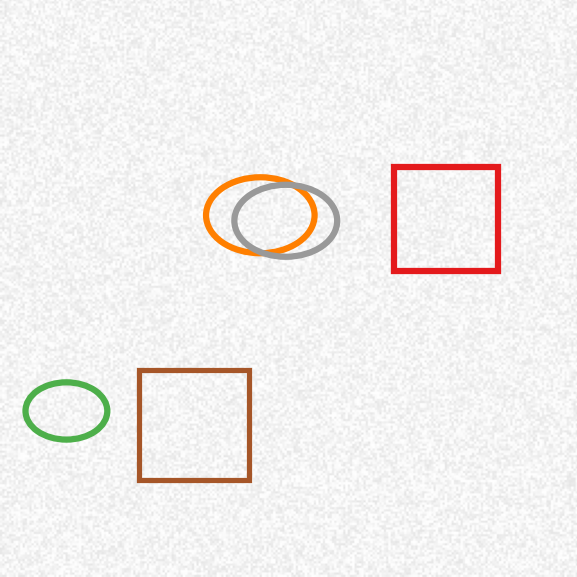[{"shape": "square", "thickness": 3, "radius": 0.45, "center": [0.772, 0.62]}, {"shape": "oval", "thickness": 3, "radius": 0.35, "center": [0.115, 0.288]}, {"shape": "oval", "thickness": 3, "radius": 0.47, "center": [0.451, 0.626]}, {"shape": "square", "thickness": 2.5, "radius": 0.48, "center": [0.336, 0.263]}, {"shape": "oval", "thickness": 3, "radius": 0.45, "center": [0.495, 0.617]}]